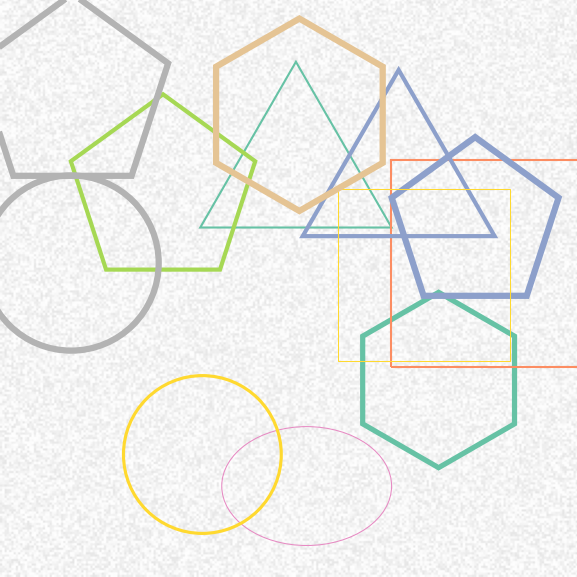[{"shape": "triangle", "thickness": 1, "radius": 0.96, "center": [0.512, 0.701]}, {"shape": "hexagon", "thickness": 2.5, "radius": 0.76, "center": [0.759, 0.341]}, {"shape": "square", "thickness": 1, "radius": 0.9, "center": [0.856, 0.543]}, {"shape": "pentagon", "thickness": 3, "radius": 0.76, "center": [0.823, 0.61]}, {"shape": "triangle", "thickness": 2, "radius": 0.96, "center": [0.69, 0.686]}, {"shape": "oval", "thickness": 0.5, "radius": 0.74, "center": [0.531, 0.157]}, {"shape": "pentagon", "thickness": 2, "radius": 0.84, "center": [0.282, 0.668]}, {"shape": "square", "thickness": 0.5, "radius": 0.74, "center": [0.735, 0.522]}, {"shape": "circle", "thickness": 1.5, "radius": 0.68, "center": [0.35, 0.212]}, {"shape": "hexagon", "thickness": 3, "radius": 0.83, "center": [0.518, 0.8]}, {"shape": "pentagon", "thickness": 3, "radius": 0.87, "center": [0.125, 0.836]}, {"shape": "circle", "thickness": 3, "radius": 0.76, "center": [0.123, 0.544]}]